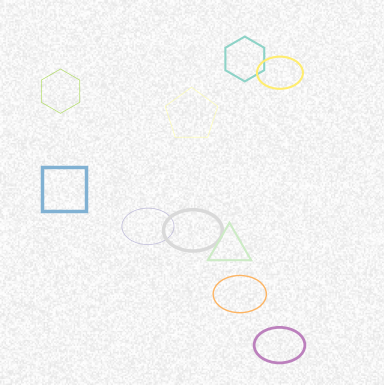[{"shape": "hexagon", "thickness": 1.5, "radius": 0.29, "center": [0.636, 0.847]}, {"shape": "pentagon", "thickness": 0.5, "radius": 0.36, "center": [0.497, 0.702]}, {"shape": "oval", "thickness": 0.5, "radius": 0.34, "center": [0.384, 0.412]}, {"shape": "square", "thickness": 2.5, "radius": 0.29, "center": [0.166, 0.509]}, {"shape": "oval", "thickness": 1, "radius": 0.35, "center": [0.623, 0.236]}, {"shape": "hexagon", "thickness": 0.5, "radius": 0.29, "center": [0.157, 0.763]}, {"shape": "oval", "thickness": 2.5, "radius": 0.38, "center": [0.501, 0.402]}, {"shape": "oval", "thickness": 2, "radius": 0.33, "center": [0.726, 0.104]}, {"shape": "triangle", "thickness": 1.5, "radius": 0.32, "center": [0.596, 0.357]}, {"shape": "oval", "thickness": 1.5, "radius": 0.3, "center": [0.727, 0.811]}]